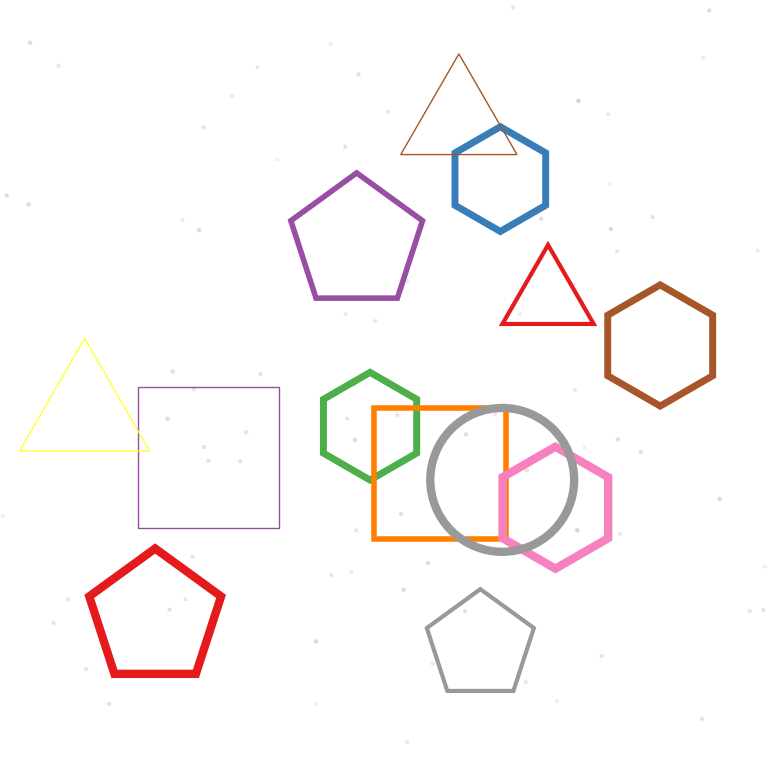[{"shape": "triangle", "thickness": 1.5, "radius": 0.34, "center": [0.712, 0.613]}, {"shape": "pentagon", "thickness": 3, "radius": 0.45, "center": [0.202, 0.198]}, {"shape": "hexagon", "thickness": 2.5, "radius": 0.34, "center": [0.65, 0.767]}, {"shape": "hexagon", "thickness": 2.5, "radius": 0.35, "center": [0.481, 0.446]}, {"shape": "square", "thickness": 0.5, "radius": 0.46, "center": [0.271, 0.406]}, {"shape": "pentagon", "thickness": 2, "radius": 0.45, "center": [0.463, 0.686]}, {"shape": "square", "thickness": 2, "radius": 0.43, "center": [0.571, 0.385]}, {"shape": "triangle", "thickness": 0.5, "radius": 0.49, "center": [0.11, 0.463]}, {"shape": "hexagon", "thickness": 2.5, "radius": 0.39, "center": [0.857, 0.551]}, {"shape": "triangle", "thickness": 0.5, "radius": 0.44, "center": [0.596, 0.843]}, {"shape": "hexagon", "thickness": 3, "radius": 0.4, "center": [0.721, 0.341]}, {"shape": "circle", "thickness": 3, "radius": 0.47, "center": [0.652, 0.377]}, {"shape": "pentagon", "thickness": 1.5, "radius": 0.37, "center": [0.624, 0.162]}]